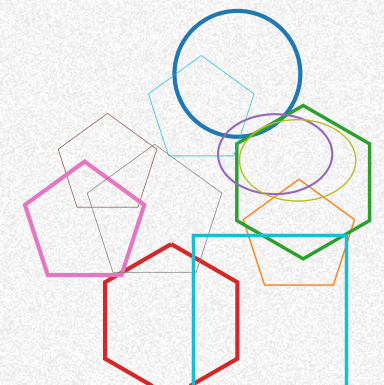[{"shape": "circle", "thickness": 3, "radius": 0.82, "center": [0.617, 0.808]}, {"shape": "pentagon", "thickness": 1, "radius": 0.76, "center": [0.776, 0.382]}, {"shape": "hexagon", "thickness": 2.5, "radius": 1.0, "center": [0.788, 0.527]}, {"shape": "hexagon", "thickness": 3, "radius": 0.99, "center": [0.445, 0.168]}, {"shape": "oval", "thickness": 1.5, "radius": 0.74, "center": [0.715, 0.6]}, {"shape": "pentagon", "thickness": 0.5, "radius": 0.67, "center": [0.279, 0.571]}, {"shape": "pentagon", "thickness": 3, "radius": 0.81, "center": [0.22, 0.417]}, {"shape": "pentagon", "thickness": 0.5, "radius": 0.92, "center": [0.401, 0.441]}, {"shape": "oval", "thickness": 1, "radius": 0.76, "center": [0.773, 0.583]}, {"shape": "pentagon", "thickness": 0.5, "radius": 0.72, "center": [0.523, 0.712]}, {"shape": "square", "thickness": 2.5, "radius": 0.99, "center": [0.7, 0.19]}]